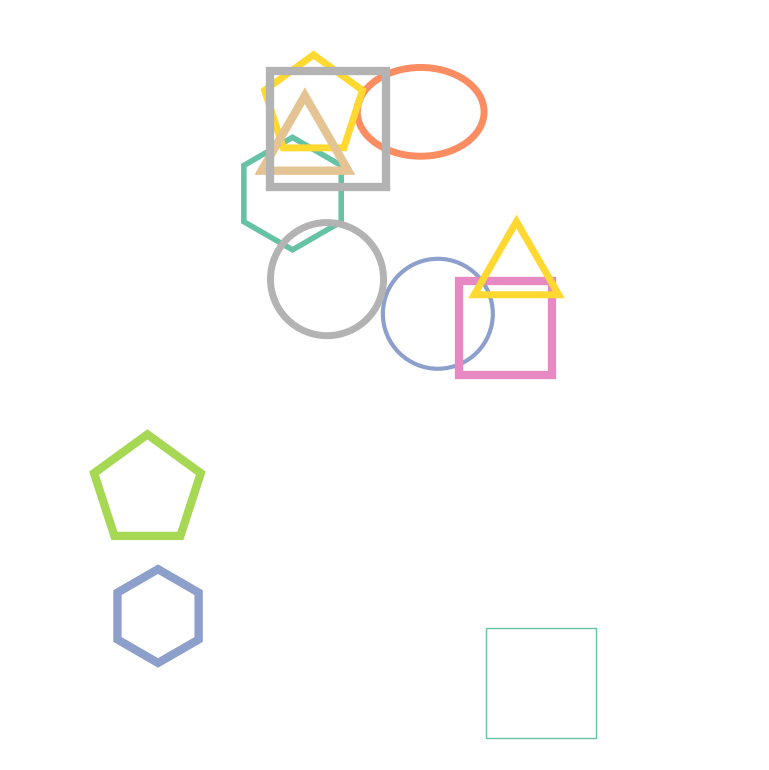[{"shape": "hexagon", "thickness": 2, "radius": 0.37, "center": [0.38, 0.749]}, {"shape": "square", "thickness": 0.5, "radius": 0.36, "center": [0.703, 0.113]}, {"shape": "oval", "thickness": 2.5, "radius": 0.41, "center": [0.546, 0.855]}, {"shape": "circle", "thickness": 1.5, "radius": 0.36, "center": [0.569, 0.593]}, {"shape": "hexagon", "thickness": 3, "radius": 0.3, "center": [0.205, 0.2]}, {"shape": "square", "thickness": 3, "radius": 0.3, "center": [0.656, 0.574]}, {"shape": "pentagon", "thickness": 3, "radius": 0.36, "center": [0.191, 0.363]}, {"shape": "pentagon", "thickness": 2.5, "radius": 0.33, "center": [0.407, 0.862]}, {"shape": "triangle", "thickness": 2.5, "radius": 0.32, "center": [0.671, 0.649]}, {"shape": "triangle", "thickness": 3, "radius": 0.32, "center": [0.396, 0.811]}, {"shape": "circle", "thickness": 2.5, "radius": 0.37, "center": [0.425, 0.638]}, {"shape": "square", "thickness": 3, "radius": 0.38, "center": [0.426, 0.832]}]